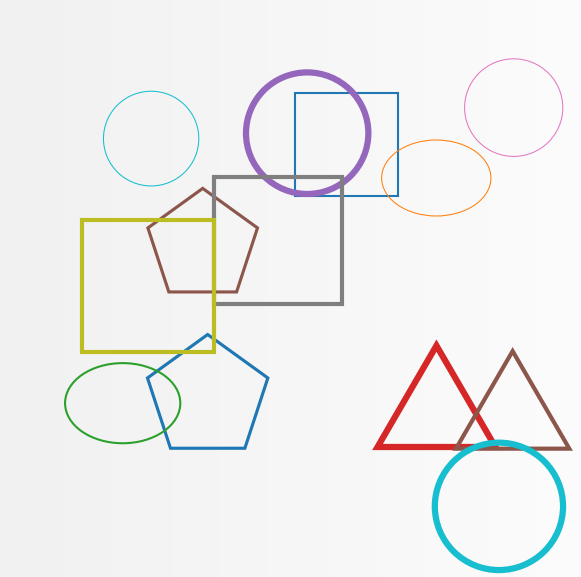[{"shape": "pentagon", "thickness": 1.5, "radius": 0.54, "center": [0.357, 0.311]}, {"shape": "square", "thickness": 1, "radius": 0.44, "center": [0.596, 0.749]}, {"shape": "oval", "thickness": 0.5, "radius": 0.47, "center": [0.751, 0.691]}, {"shape": "oval", "thickness": 1, "radius": 0.5, "center": [0.211, 0.301]}, {"shape": "triangle", "thickness": 3, "radius": 0.59, "center": [0.751, 0.284]}, {"shape": "circle", "thickness": 3, "radius": 0.53, "center": [0.528, 0.769]}, {"shape": "triangle", "thickness": 2, "radius": 0.56, "center": [0.882, 0.279]}, {"shape": "pentagon", "thickness": 1.5, "radius": 0.5, "center": [0.349, 0.574]}, {"shape": "circle", "thickness": 0.5, "radius": 0.42, "center": [0.884, 0.813]}, {"shape": "square", "thickness": 2, "radius": 0.55, "center": [0.478, 0.583]}, {"shape": "square", "thickness": 2, "radius": 0.57, "center": [0.255, 0.504]}, {"shape": "circle", "thickness": 3, "radius": 0.55, "center": [0.858, 0.122]}, {"shape": "circle", "thickness": 0.5, "radius": 0.41, "center": [0.26, 0.759]}]